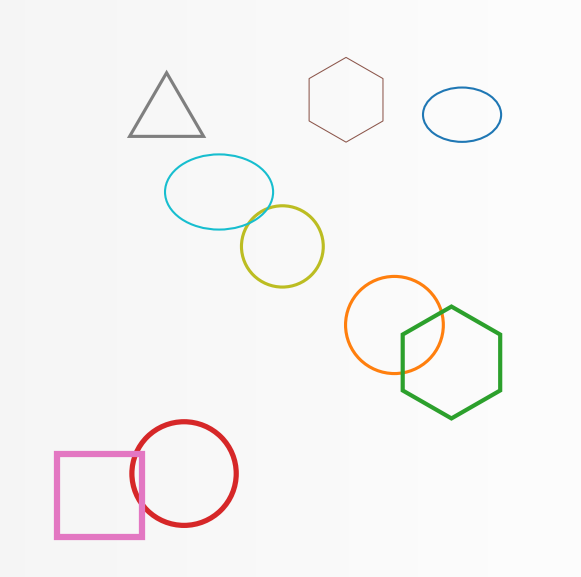[{"shape": "oval", "thickness": 1, "radius": 0.34, "center": [0.795, 0.801]}, {"shape": "circle", "thickness": 1.5, "radius": 0.42, "center": [0.679, 0.436]}, {"shape": "hexagon", "thickness": 2, "radius": 0.48, "center": [0.777, 0.371]}, {"shape": "circle", "thickness": 2.5, "radius": 0.45, "center": [0.317, 0.179]}, {"shape": "hexagon", "thickness": 0.5, "radius": 0.37, "center": [0.595, 0.826]}, {"shape": "square", "thickness": 3, "radius": 0.36, "center": [0.171, 0.141]}, {"shape": "triangle", "thickness": 1.5, "radius": 0.37, "center": [0.287, 0.8]}, {"shape": "circle", "thickness": 1.5, "radius": 0.35, "center": [0.486, 0.572]}, {"shape": "oval", "thickness": 1, "radius": 0.46, "center": [0.377, 0.667]}]